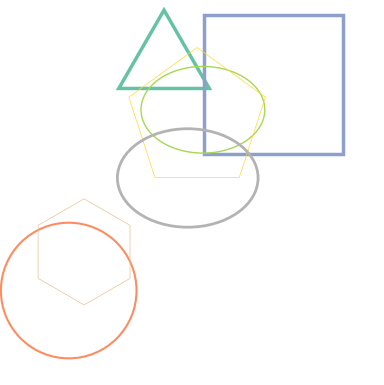[{"shape": "triangle", "thickness": 2.5, "radius": 0.68, "center": [0.426, 0.838]}, {"shape": "circle", "thickness": 1.5, "radius": 0.88, "center": [0.178, 0.245]}, {"shape": "square", "thickness": 2.5, "radius": 0.9, "center": [0.71, 0.781]}, {"shape": "oval", "thickness": 1, "radius": 0.8, "center": [0.527, 0.715]}, {"shape": "pentagon", "thickness": 0.5, "radius": 0.93, "center": [0.512, 0.69]}, {"shape": "hexagon", "thickness": 0.5, "radius": 0.69, "center": [0.218, 0.346]}, {"shape": "oval", "thickness": 2, "radius": 0.91, "center": [0.488, 0.538]}]